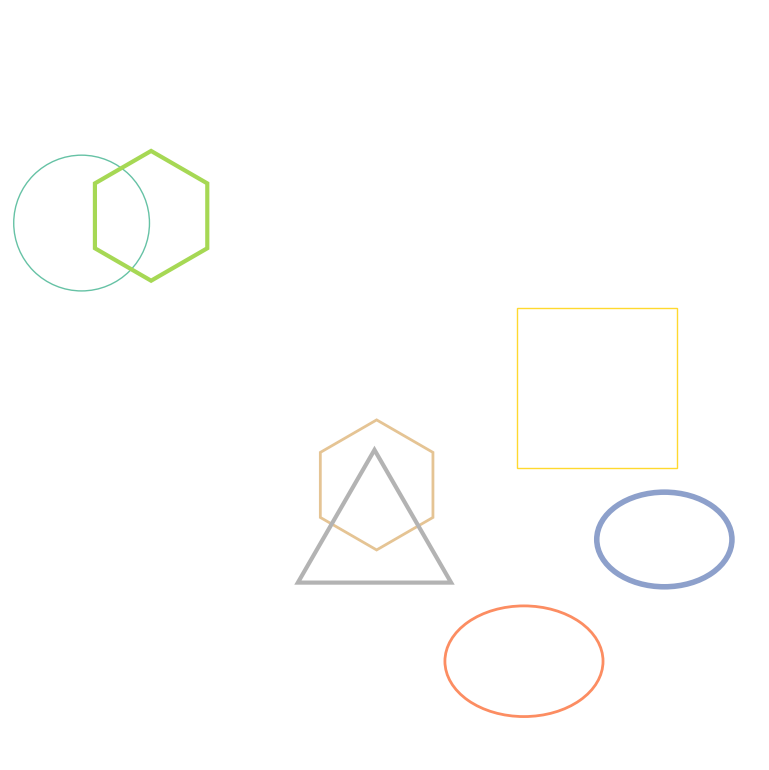[{"shape": "circle", "thickness": 0.5, "radius": 0.44, "center": [0.106, 0.71]}, {"shape": "oval", "thickness": 1, "radius": 0.51, "center": [0.68, 0.141]}, {"shape": "oval", "thickness": 2, "radius": 0.44, "center": [0.863, 0.299]}, {"shape": "hexagon", "thickness": 1.5, "radius": 0.42, "center": [0.196, 0.72]}, {"shape": "square", "thickness": 0.5, "radius": 0.52, "center": [0.776, 0.496]}, {"shape": "hexagon", "thickness": 1, "radius": 0.42, "center": [0.489, 0.37]}, {"shape": "triangle", "thickness": 1.5, "radius": 0.57, "center": [0.486, 0.301]}]